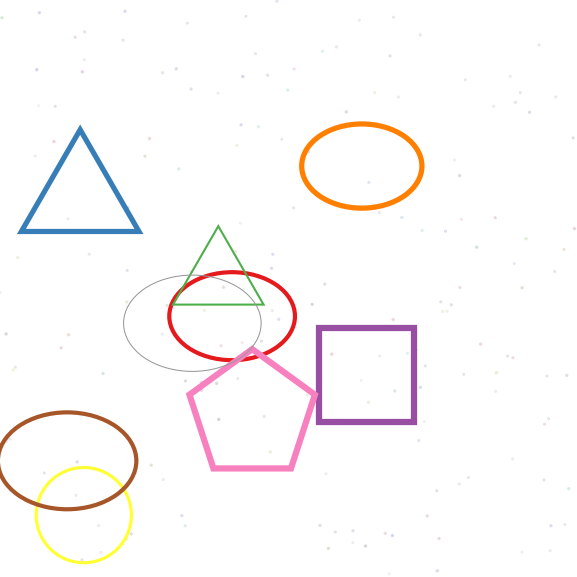[{"shape": "oval", "thickness": 2, "radius": 0.54, "center": [0.402, 0.452]}, {"shape": "triangle", "thickness": 2.5, "radius": 0.59, "center": [0.139, 0.657]}, {"shape": "triangle", "thickness": 1, "radius": 0.45, "center": [0.378, 0.517]}, {"shape": "square", "thickness": 3, "radius": 0.41, "center": [0.634, 0.349]}, {"shape": "oval", "thickness": 2.5, "radius": 0.52, "center": [0.626, 0.712]}, {"shape": "circle", "thickness": 1.5, "radius": 0.41, "center": [0.145, 0.107]}, {"shape": "oval", "thickness": 2, "radius": 0.6, "center": [0.116, 0.201]}, {"shape": "pentagon", "thickness": 3, "radius": 0.57, "center": [0.437, 0.28]}, {"shape": "oval", "thickness": 0.5, "radius": 0.6, "center": [0.333, 0.439]}]